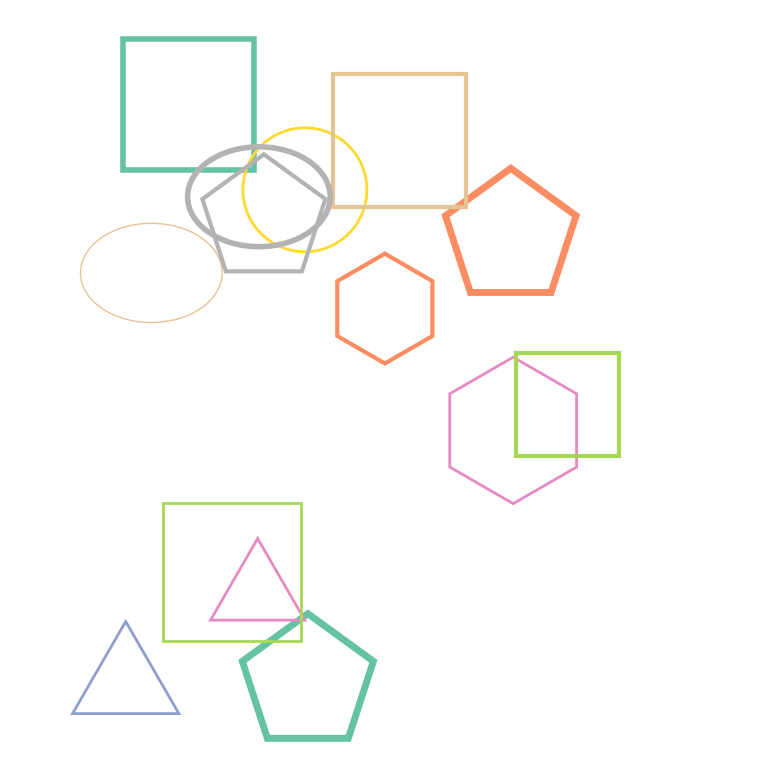[{"shape": "pentagon", "thickness": 2.5, "radius": 0.45, "center": [0.4, 0.114]}, {"shape": "square", "thickness": 2, "radius": 0.43, "center": [0.245, 0.865]}, {"shape": "pentagon", "thickness": 2.5, "radius": 0.45, "center": [0.663, 0.692]}, {"shape": "hexagon", "thickness": 1.5, "radius": 0.36, "center": [0.5, 0.599]}, {"shape": "triangle", "thickness": 1, "radius": 0.4, "center": [0.163, 0.113]}, {"shape": "hexagon", "thickness": 1, "radius": 0.48, "center": [0.666, 0.441]}, {"shape": "triangle", "thickness": 1, "radius": 0.35, "center": [0.335, 0.23]}, {"shape": "square", "thickness": 1.5, "radius": 0.34, "center": [0.737, 0.475]}, {"shape": "square", "thickness": 1, "radius": 0.45, "center": [0.301, 0.257]}, {"shape": "circle", "thickness": 1, "radius": 0.4, "center": [0.396, 0.754]}, {"shape": "square", "thickness": 1.5, "radius": 0.43, "center": [0.518, 0.818]}, {"shape": "oval", "thickness": 0.5, "radius": 0.46, "center": [0.197, 0.646]}, {"shape": "pentagon", "thickness": 1.5, "radius": 0.42, "center": [0.343, 0.716]}, {"shape": "oval", "thickness": 2, "radius": 0.46, "center": [0.336, 0.744]}]